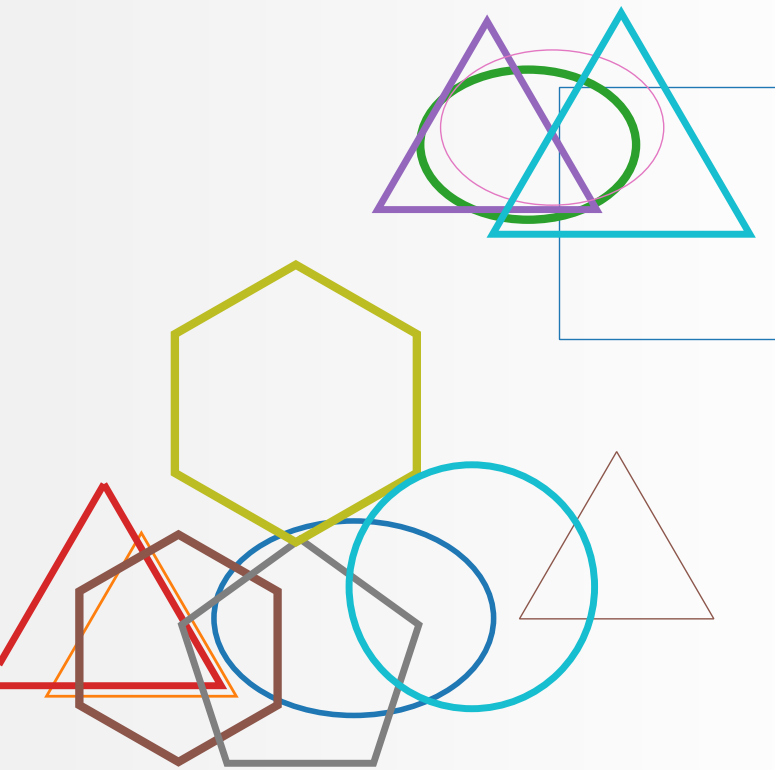[{"shape": "square", "thickness": 0.5, "radius": 0.82, "center": [0.885, 0.723]}, {"shape": "oval", "thickness": 2, "radius": 0.9, "center": [0.456, 0.197]}, {"shape": "triangle", "thickness": 1, "radius": 0.71, "center": [0.182, 0.166]}, {"shape": "oval", "thickness": 3, "radius": 0.7, "center": [0.682, 0.812]}, {"shape": "triangle", "thickness": 2.5, "radius": 0.87, "center": [0.134, 0.197]}, {"shape": "triangle", "thickness": 2.5, "radius": 0.82, "center": [0.629, 0.809]}, {"shape": "hexagon", "thickness": 3, "radius": 0.74, "center": [0.23, 0.158]}, {"shape": "triangle", "thickness": 0.5, "radius": 0.72, "center": [0.796, 0.269]}, {"shape": "oval", "thickness": 0.5, "radius": 0.72, "center": [0.712, 0.834]}, {"shape": "pentagon", "thickness": 2.5, "radius": 0.8, "center": [0.387, 0.139]}, {"shape": "hexagon", "thickness": 3, "radius": 0.9, "center": [0.382, 0.476]}, {"shape": "circle", "thickness": 2.5, "radius": 0.79, "center": [0.609, 0.238]}, {"shape": "triangle", "thickness": 2.5, "radius": 0.96, "center": [0.802, 0.792]}]